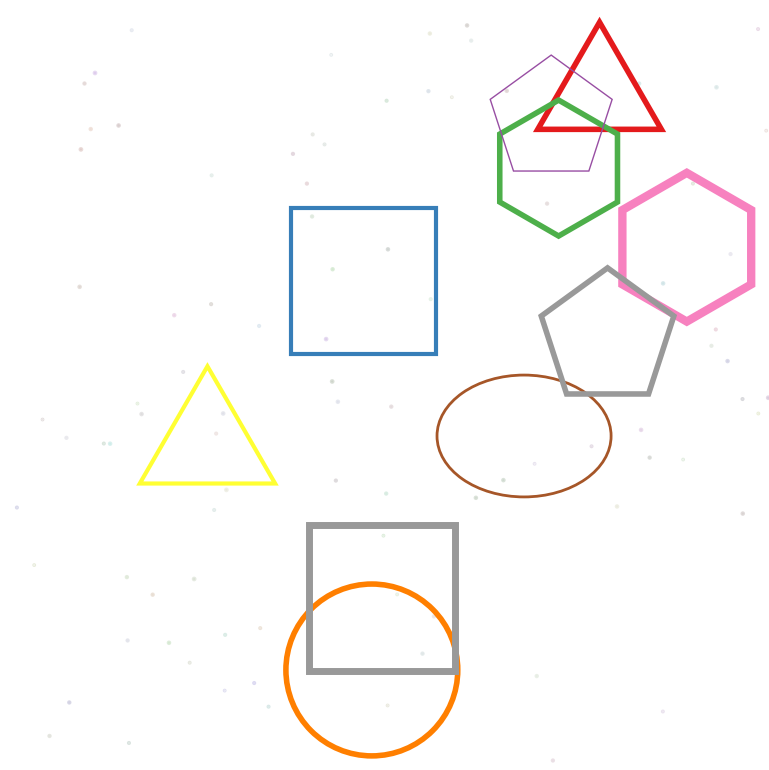[{"shape": "triangle", "thickness": 2, "radius": 0.46, "center": [0.779, 0.878]}, {"shape": "square", "thickness": 1.5, "radius": 0.47, "center": [0.472, 0.635]}, {"shape": "hexagon", "thickness": 2, "radius": 0.44, "center": [0.725, 0.782]}, {"shape": "pentagon", "thickness": 0.5, "radius": 0.42, "center": [0.716, 0.845]}, {"shape": "circle", "thickness": 2, "radius": 0.56, "center": [0.483, 0.13]}, {"shape": "triangle", "thickness": 1.5, "radius": 0.51, "center": [0.269, 0.423]}, {"shape": "oval", "thickness": 1, "radius": 0.57, "center": [0.681, 0.434]}, {"shape": "hexagon", "thickness": 3, "radius": 0.48, "center": [0.892, 0.679]}, {"shape": "square", "thickness": 2.5, "radius": 0.47, "center": [0.496, 0.223]}, {"shape": "pentagon", "thickness": 2, "radius": 0.45, "center": [0.789, 0.562]}]